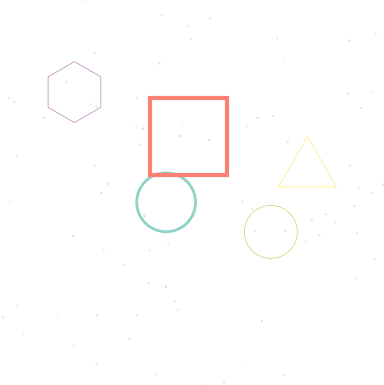[{"shape": "circle", "thickness": 2, "radius": 0.38, "center": [0.431, 0.475]}, {"shape": "square", "thickness": 3, "radius": 0.5, "center": [0.489, 0.645]}, {"shape": "circle", "thickness": 0.5, "radius": 0.34, "center": [0.703, 0.398]}, {"shape": "hexagon", "thickness": 0.5, "radius": 0.4, "center": [0.193, 0.761]}, {"shape": "triangle", "thickness": 0.5, "radius": 0.44, "center": [0.799, 0.558]}]